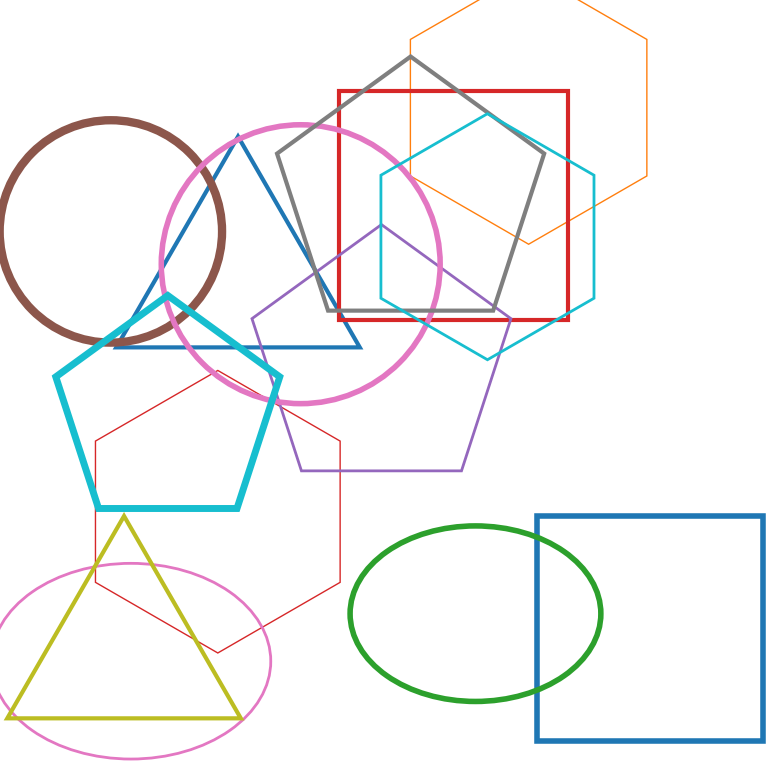[{"shape": "triangle", "thickness": 1.5, "radius": 0.91, "center": [0.309, 0.64]}, {"shape": "square", "thickness": 2, "radius": 0.73, "center": [0.844, 0.184]}, {"shape": "hexagon", "thickness": 0.5, "radius": 0.89, "center": [0.687, 0.86]}, {"shape": "oval", "thickness": 2, "radius": 0.81, "center": [0.617, 0.203]}, {"shape": "square", "thickness": 1.5, "radius": 0.74, "center": [0.589, 0.733]}, {"shape": "hexagon", "thickness": 0.5, "radius": 0.92, "center": [0.283, 0.335]}, {"shape": "pentagon", "thickness": 1, "radius": 0.88, "center": [0.495, 0.532]}, {"shape": "circle", "thickness": 3, "radius": 0.72, "center": [0.144, 0.699]}, {"shape": "oval", "thickness": 1, "radius": 0.91, "center": [0.17, 0.141]}, {"shape": "circle", "thickness": 2, "radius": 0.91, "center": [0.391, 0.657]}, {"shape": "pentagon", "thickness": 1.5, "radius": 0.91, "center": [0.533, 0.744]}, {"shape": "triangle", "thickness": 1.5, "radius": 0.88, "center": [0.161, 0.155]}, {"shape": "hexagon", "thickness": 1, "radius": 0.8, "center": [0.633, 0.693]}, {"shape": "pentagon", "thickness": 2.5, "radius": 0.76, "center": [0.218, 0.463]}]